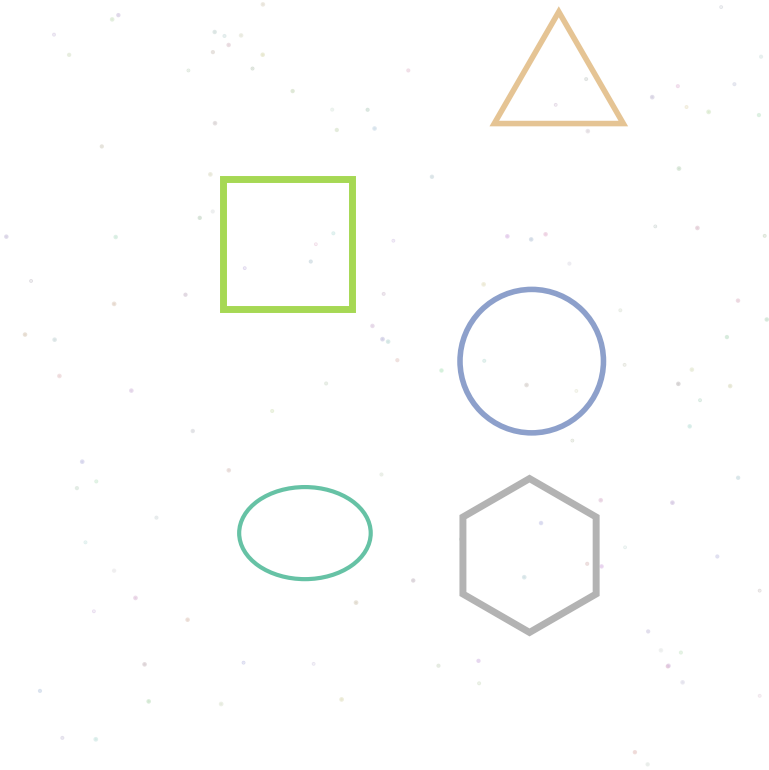[{"shape": "oval", "thickness": 1.5, "radius": 0.43, "center": [0.396, 0.308]}, {"shape": "circle", "thickness": 2, "radius": 0.47, "center": [0.691, 0.531]}, {"shape": "square", "thickness": 2.5, "radius": 0.42, "center": [0.374, 0.683]}, {"shape": "triangle", "thickness": 2, "radius": 0.48, "center": [0.726, 0.888]}, {"shape": "hexagon", "thickness": 2.5, "radius": 0.5, "center": [0.688, 0.279]}]